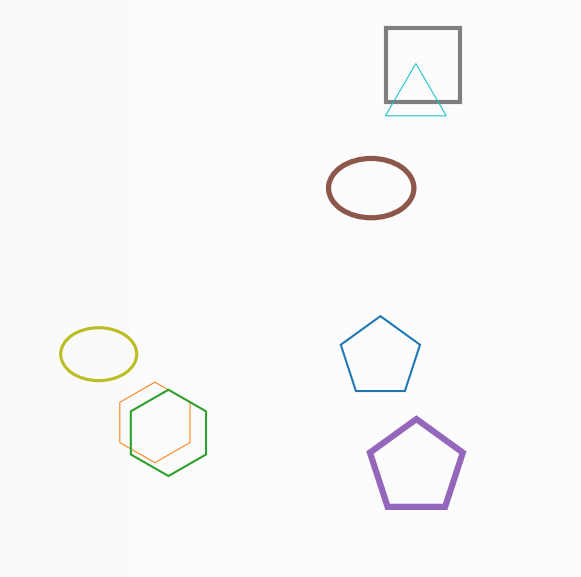[{"shape": "pentagon", "thickness": 1, "radius": 0.36, "center": [0.654, 0.38]}, {"shape": "hexagon", "thickness": 0.5, "radius": 0.35, "center": [0.267, 0.268]}, {"shape": "hexagon", "thickness": 1, "radius": 0.37, "center": [0.29, 0.25]}, {"shape": "pentagon", "thickness": 3, "radius": 0.42, "center": [0.716, 0.189]}, {"shape": "oval", "thickness": 2.5, "radius": 0.37, "center": [0.639, 0.673]}, {"shape": "square", "thickness": 2, "radius": 0.32, "center": [0.728, 0.886]}, {"shape": "oval", "thickness": 1.5, "radius": 0.33, "center": [0.17, 0.386]}, {"shape": "triangle", "thickness": 0.5, "radius": 0.3, "center": [0.715, 0.829]}]